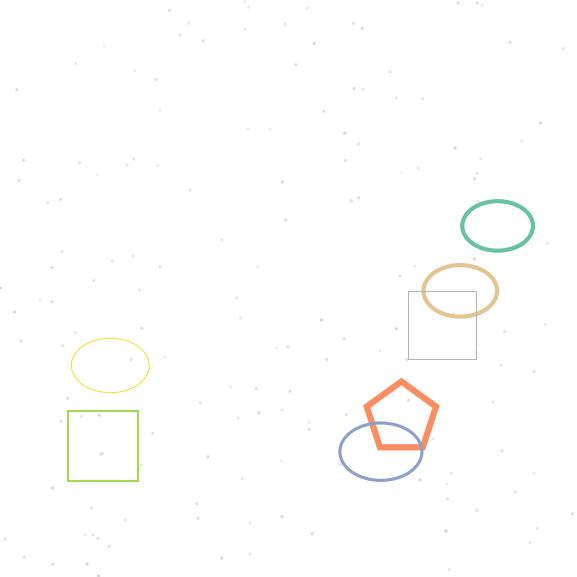[{"shape": "oval", "thickness": 2, "radius": 0.31, "center": [0.862, 0.608]}, {"shape": "pentagon", "thickness": 3, "radius": 0.32, "center": [0.695, 0.276]}, {"shape": "oval", "thickness": 1.5, "radius": 0.36, "center": [0.66, 0.217]}, {"shape": "square", "thickness": 1, "radius": 0.3, "center": [0.178, 0.227]}, {"shape": "oval", "thickness": 0.5, "radius": 0.34, "center": [0.191, 0.366]}, {"shape": "oval", "thickness": 2, "radius": 0.32, "center": [0.797, 0.496]}, {"shape": "square", "thickness": 0.5, "radius": 0.29, "center": [0.766, 0.436]}]